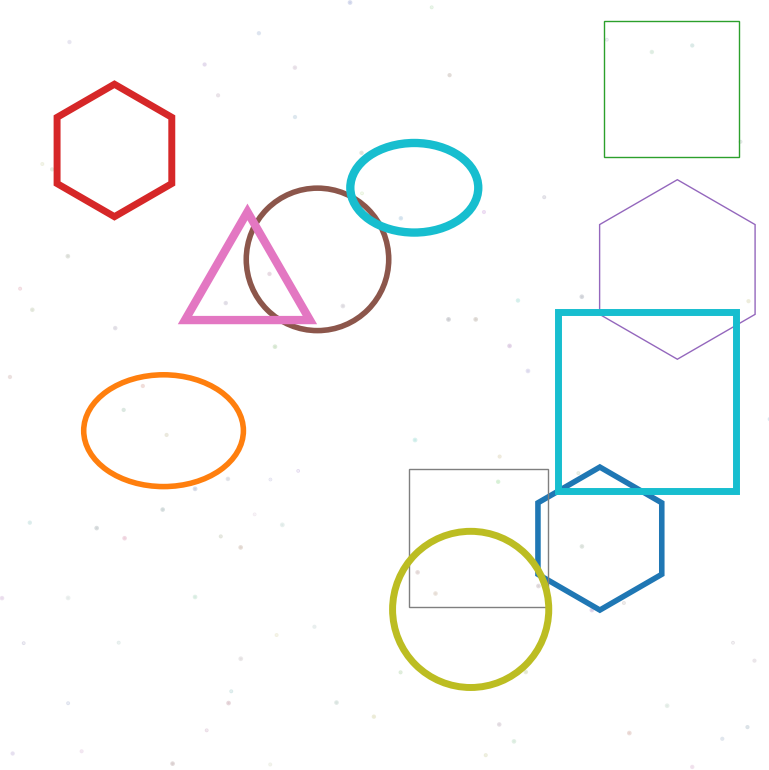[{"shape": "hexagon", "thickness": 2, "radius": 0.46, "center": [0.779, 0.301]}, {"shape": "oval", "thickness": 2, "radius": 0.52, "center": [0.212, 0.441]}, {"shape": "square", "thickness": 0.5, "radius": 0.44, "center": [0.872, 0.885]}, {"shape": "hexagon", "thickness": 2.5, "radius": 0.43, "center": [0.149, 0.805]}, {"shape": "hexagon", "thickness": 0.5, "radius": 0.58, "center": [0.88, 0.65]}, {"shape": "circle", "thickness": 2, "radius": 0.46, "center": [0.412, 0.663]}, {"shape": "triangle", "thickness": 3, "radius": 0.47, "center": [0.321, 0.631]}, {"shape": "square", "thickness": 0.5, "radius": 0.45, "center": [0.622, 0.301]}, {"shape": "circle", "thickness": 2.5, "radius": 0.51, "center": [0.611, 0.209]}, {"shape": "oval", "thickness": 3, "radius": 0.42, "center": [0.538, 0.756]}, {"shape": "square", "thickness": 2.5, "radius": 0.58, "center": [0.841, 0.479]}]